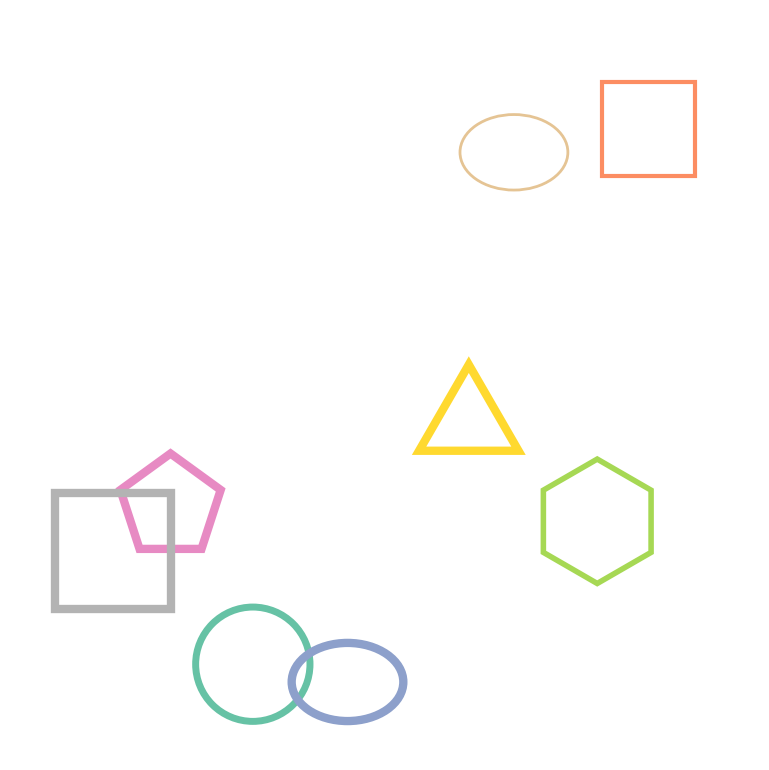[{"shape": "circle", "thickness": 2.5, "radius": 0.37, "center": [0.328, 0.137]}, {"shape": "square", "thickness": 1.5, "radius": 0.3, "center": [0.842, 0.832]}, {"shape": "oval", "thickness": 3, "radius": 0.36, "center": [0.451, 0.114]}, {"shape": "pentagon", "thickness": 3, "radius": 0.34, "center": [0.221, 0.343]}, {"shape": "hexagon", "thickness": 2, "radius": 0.4, "center": [0.776, 0.323]}, {"shape": "triangle", "thickness": 3, "radius": 0.37, "center": [0.609, 0.452]}, {"shape": "oval", "thickness": 1, "radius": 0.35, "center": [0.667, 0.802]}, {"shape": "square", "thickness": 3, "radius": 0.38, "center": [0.146, 0.284]}]